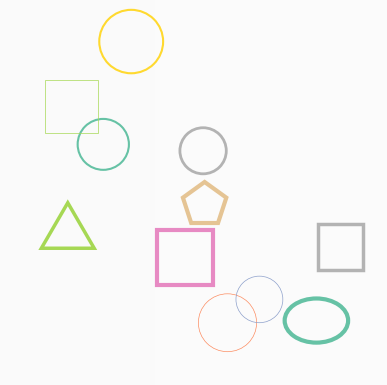[{"shape": "oval", "thickness": 3, "radius": 0.41, "center": [0.817, 0.167]}, {"shape": "circle", "thickness": 1.5, "radius": 0.33, "center": [0.267, 0.625]}, {"shape": "circle", "thickness": 0.5, "radius": 0.38, "center": [0.587, 0.162]}, {"shape": "circle", "thickness": 0.5, "radius": 0.3, "center": [0.669, 0.222]}, {"shape": "square", "thickness": 3, "radius": 0.36, "center": [0.478, 0.331]}, {"shape": "triangle", "thickness": 2.5, "radius": 0.39, "center": [0.175, 0.395]}, {"shape": "square", "thickness": 0.5, "radius": 0.35, "center": [0.184, 0.723]}, {"shape": "circle", "thickness": 1.5, "radius": 0.41, "center": [0.339, 0.892]}, {"shape": "pentagon", "thickness": 3, "radius": 0.29, "center": [0.528, 0.468]}, {"shape": "square", "thickness": 2.5, "radius": 0.29, "center": [0.879, 0.358]}, {"shape": "circle", "thickness": 2, "radius": 0.3, "center": [0.524, 0.608]}]